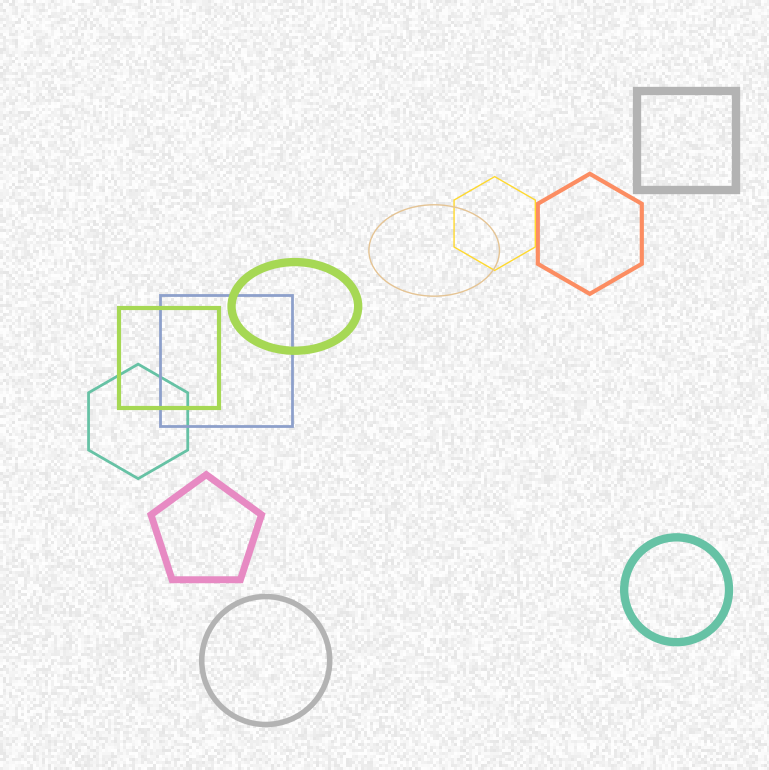[{"shape": "hexagon", "thickness": 1, "radius": 0.37, "center": [0.179, 0.453]}, {"shape": "circle", "thickness": 3, "radius": 0.34, "center": [0.879, 0.234]}, {"shape": "hexagon", "thickness": 1.5, "radius": 0.39, "center": [0.766, 0.696]}, {"shape": "square", "thickness": 1, "radius": 0.43, "center": [0.294, 0.532]}, {"shape": "pentagon", "thickness": 2.5, "radius": 0.38, "center": [0.268, 0.308]}, {"shape": "square", "thickness": 1.5, "radius": 0.33, "center": [0.219, 0.535]}, {"shape": "oval", "thickness": 3, "radius": 0.41, "center": [0.383, 0.602]}, {"shape": "hexagon", "thickness": 0.5, "radius": 0.3, "center": [0.642, 0.71]}, {"shape": "oval", "thickness": 0.5, "radius": 0.42, "center": [0.564, 0.675]}, {"shape": "square", "thickness": 3, "radius": 0.32, "center": [0.891, 0.817]}, {"shape": "circle", "thickness": 2, "radius": 0.42, "center": [0.345, 0.142]}]